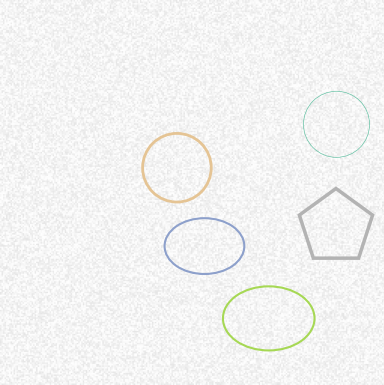[{"shape": "circle", "thickness": 0.5, "radius": 0.43, "center": [0.874, 0.677]}, {"shape": "oval", "thickness": 1.5, "radius": 0.52, "center": [0.531, 0.361]}, {"shape": "oval", "thickness": 1.5, "radius": 0.59, "center": [0.698, 0.173]}, {"shape": "circle", "thickness": 2, "radius": 0.45, "center": [0.46, 0.564]}, {"shape": "pentagon", "thickness": 2.5, "radius": 0.5, "center": [0.873, 0.41]}]